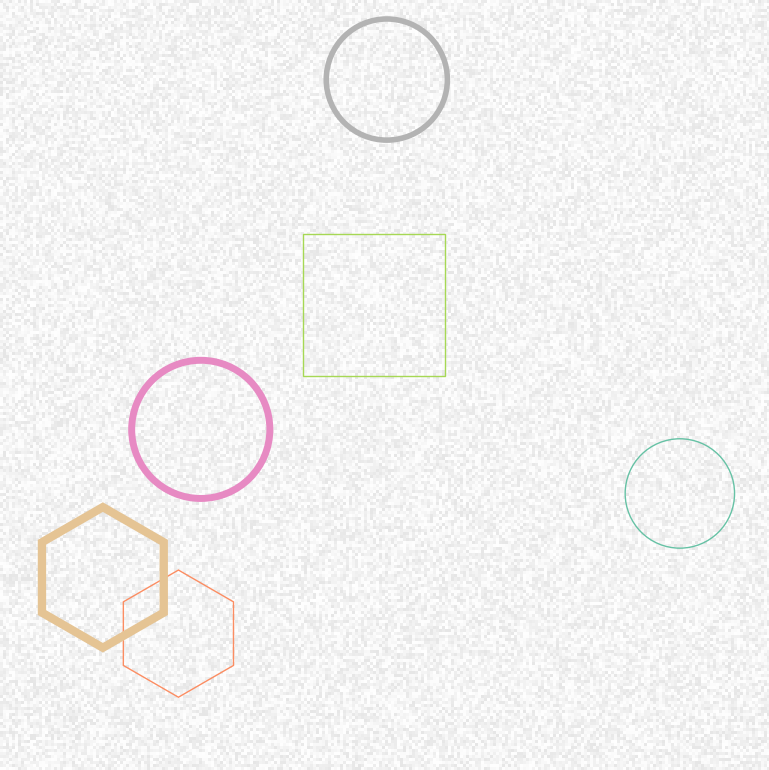[{"shape": "circle", "thickness": 0.5, "radius": 0.36, "center": [0.883, 0.359]}, {"shape": "hexagon", "thickness": 0.5, "radius": 0.41, "center": [0.232, 0.177]}, {"shape": "circle", "thickness": 2.5, "radius": 0.45, "center": [0.261, 0.442]}, {"shape": "square", "thickness": 0.5, "radius": 0.46, "center": [0.486, 0.604]}, {"shape": "hexagon", "thickness": 3, "radius": 0.46, "center": [0.134, 0.25]}, {"shape": "circle", "thickness": 2, "radius": 0.39, "center": [0.502, 0.897]}]